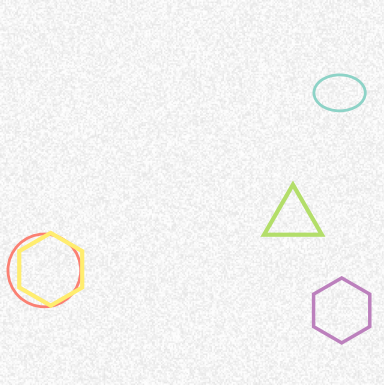[{"shape": "oval", "thickness": 2, "radius": 0.33, "center": [0.882, 0.759]}, {"shape": "circle", "thickness": 2, "radius": 0.47, "center": [0.115, 0.298]}, {"shape": "triangle", "thickness": 3, "radius": 0.43, "center": [0.761, 0.434]}, {"shape": "hexagon", "thickness": 2.5, "radius": 0.42, "center": [0.887, 0.194]}, {"shape": "hexagon", "thickness": 3, "radius": 0.47, "center": [0.132, 0.301]}]